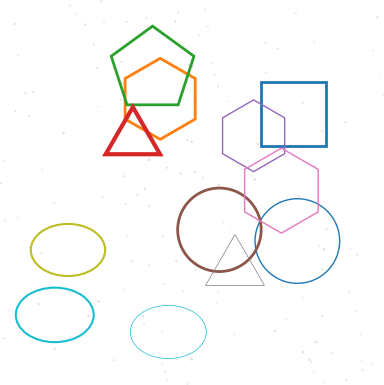[{"shape": "square", "thickness": 2, "radius": 0.42, "center": [0.762, 0.704]}, {"shape": "circle", "thickness": 1, "radius": 0.55, "center": [0.772, 0.374]}, {"shape": "hexagon", "thickness": 2, "radius": 0.53, "center": [0.416, 0.743]}, {"shape": "pentagon", "thickness": 2, "radius": 0.56, "center": [0.396, 0.819]}, {"shape": "triangle", "thickness": 3, "radius": 0.41, "center": [0.345, 0.64]}, {"shape": "hexagon", "thickness": 1, "radius": 0.47, "center": [0.659, 0.647]}, {"shape": "circle", "thickness": 2, "radius": 0.54, "center": [0.57, 0.403]}, {"shape": "hexagon", "thickness": 1, "radius": 0.55, "center": [0.731, 0.505]}, {"shape": "triangle", "thickness": 0.5, "radius": 0.44, "center": [0.61, 0.303]}, {"shape": "oval", "thickness": 1.5, "radius": 0.48, "center": [0.176, 0.351]}, {"shape": "oval", "thickness": 1.5, "radius": 0.51, "center": [0.142, 0.182]}, {"shape": "oval", "thickness": 0.5, "radius": 0.49, "center": [0.437, 0.138]}]